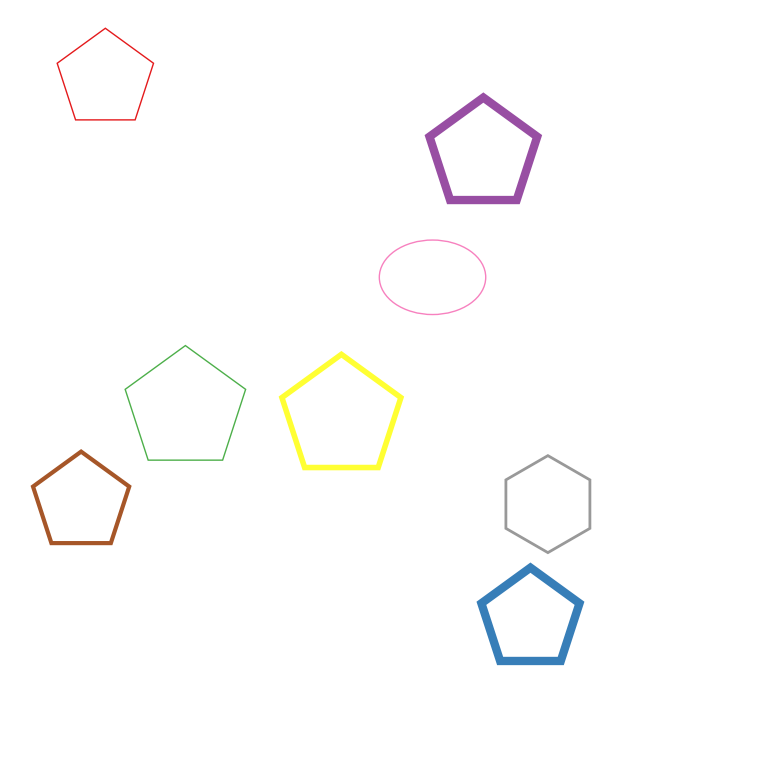[{"shape": "pentagon", "thickness": 0.5, "radius": 0.33, "center": [0.137, 0.898]}, {"shape": "pentagon", "thickness": 3, "radius": 0.33, "center": [0.689, 0.196]}, {"shape": "pentagon", "thickness": 0.5, "radius": 0.41, "center": [0.241, 0.469]}, {"shape": "pentagon", "thickness": 3, "radius": 0.37, "center": [0.628, 0.8]}, {"shape": "pentagon", "thickness": 2, "radius": 0.41, "center": [0.443, 0.459]}, {"shape": "pentagon", "thickness": 1.5, "radius": 0.33, "center": [0.105, 0.348]}, {"shape": "oval", "thickness": 0.5, "radius": 0.35, "center": [0.562, 0.64]}, {"shape": "hexagon", "thickness": 1, "radius": 0.31, "center": [0.712, 0.345]}]